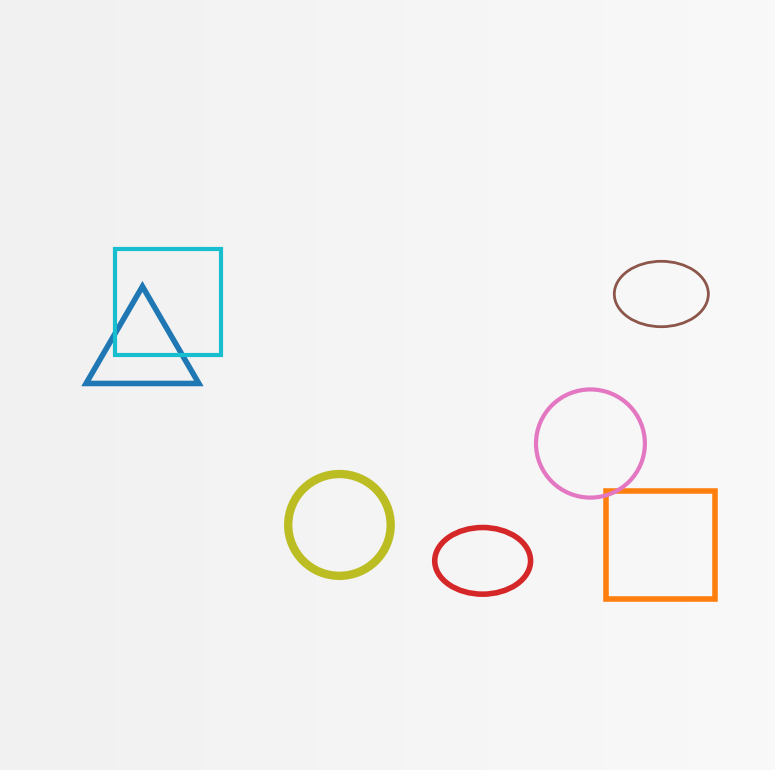[{"shape": "triangle", "thickness": 2, "radius": 0.42, "center": [0.184, 0.544]}, {"shape": "square", "thickness": 2, "radius": 0.35, "center": [0.852, 0.292]}, {"shape": "oval", "thickness": 2, "radius": 0.31, "center": [0.623, 0.272]}, {"shape": "oval", "thickness": 1, "radius": 0.3, "center": [0.853, 0.618]}, {"shape": "circle", "thickness": 1.5, "radius": 0.35, "center": [0.762, 0.424]}, {"shape": "circle", "thickness": 3, "radius": 0.33, "center": [0.438, 0.318]}, {"shape": "square", "thickness": 1.5, "radius": 0.34, "center": [0.217, 0.608]}]